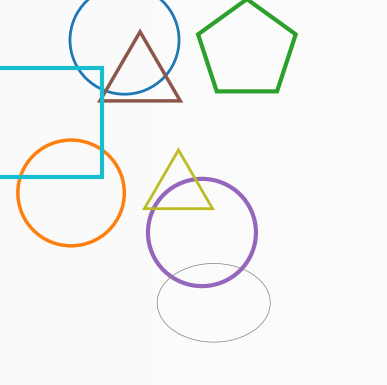[{"shape": "circle", "thickness": 2, "radius": 0.7, "center": [0.321, 0.896]}, {"shape": "circle", "thickness": 2.5, "radius": 0.69, "center": [0.183, 0.499]}, {"shape": "pentagon", "thickness": 3, "radius": 0.66, "center": [0.637, 0.87]}, {"shape": "circle", "thickness": 3, "radius": 0.7, "center": [0.521, 0.396]}, {"shape": "triangle", "thickness": 2.5, "radius": 0.6, "center": [0.361, 0.798]}, {"shape": "oval", "thickness": 0.5, "radius": 0.73, "center": [0.552, 0.214]}, {"shape": "triangle", "thickness": 2, "radius": 0.51, "center": [0.461, 0.509]}, {"shape": "square", "thickness": 3, "radius": 0.71, "center": [0.123, 0.681]}]